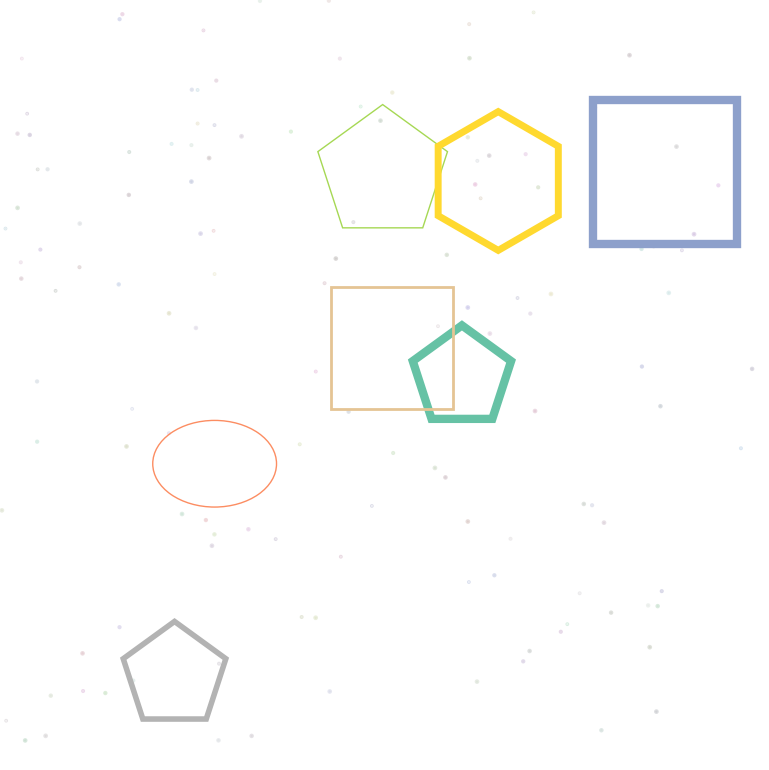[{"shape": "pentagon", "thickness": 3, "radius": 0.34, "center": [0.6, 0.51]}, {"shape": "oval", "thickness": 0.5, "radius": 0.4, "center": [0.279, 0.398]}, {"shape": "square", "thickness": 3, "radius": 0.47, "center": [0.864, 0.776]}, {"shape": "pentagon", "thickness": 0.5, "radius": 0.44, "center": [0.497, 0.776]}, {"shape": "hexagon", "thickness": 2.5, "radius": 0.45, "center": [0.647, 0.765]}, {"shape": "square", "thickness": 1, "radius": 0.4, "center": [0.509, 0.548]}, {"shape": "pentagon", "thickness": 2, "radius": 0.35, "center": [0.227, 0.123]}]